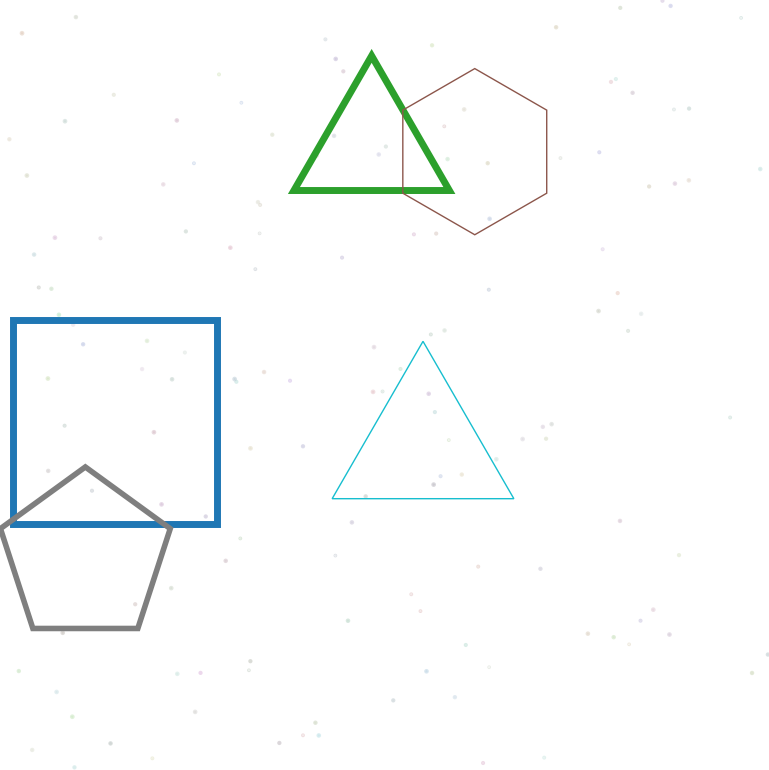[{"shape": "square", "thickness": 2.5, "radius": 0.66, "center": [0.149, 0.452]}, {"shape": "triangle", "thickness": 2.5, "radius": 0.58, "center": [0.483, 0.811]}, {"shape": "hexagon", "thickness": 0.5, "radius": 0.54, "center": [0.617, 0.803]}, {"shape": "pentagon", "thickness": 2, "radius": 0.58, "center": [0.111, 0.278]}, {"shape": "triangle", "thickness": 0.5, "radius": 0.68, "center": [0.549, 0.42]}]